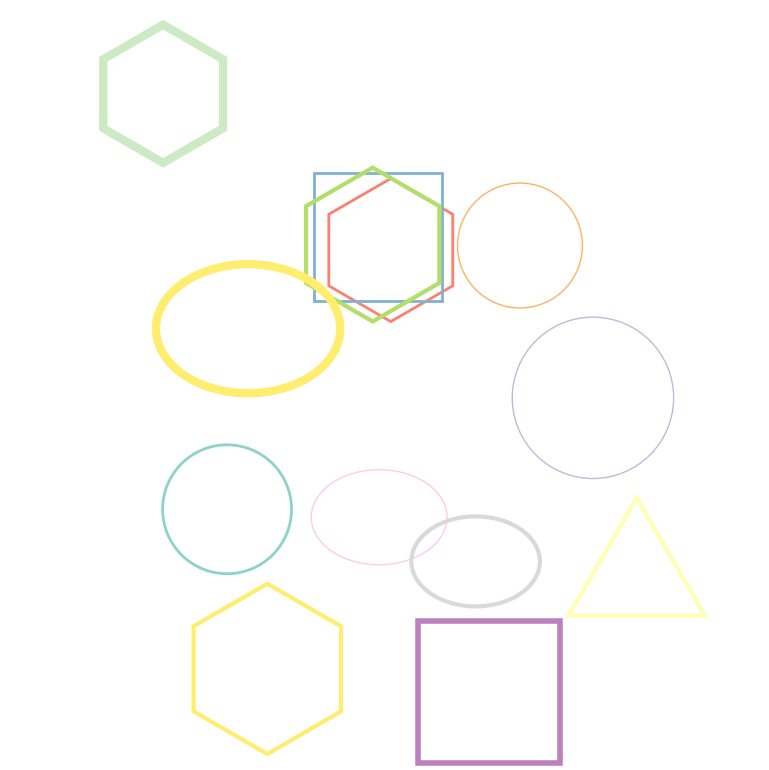[{"shape": "circle", "thickness": 1, "radius": 0.42, "center": [0.295, 0.339]}, {"shape": "triangle", "thickness": 1.5, "radius": 0.51, "center": [0.827, 0.252]}, {"shape": "circle", "thickness": 0.5, "radius": 0.52, "center": [0.77, 0.483]}, {"shape": "hexagon", "thickness": 1, "radius": 0.46, "center": [0.508, 0.675]}, {"shape": "square", "thickness": 1, "radius": 0.42, "center": [0.491, 0.692]}, {"shape": "circle", "thickness": 0.5, "radius": 0.41, "center": [0.675, 0.681]}, {"shape": "hexagon", "thickness": 1.5, "radius": 0.5, "center": [0.484, 0.682]}, {"shape": "oval", "thickness": 0.5, "radius": 0.44, "center": [0.492, 0.328]}, {"shape": "oval", "thickness": 1.5, "radius": 0.42, "center": [0.618, 0.271]}, {"shape": "square", "thickness": 2, "radius": 0.46, "center": [0.635, 0.101]}, {"shape": "hexagon", "thickness": 3, "radius": 0.45, "center": [0.212, 0.878]}, {"shape": "hexagon", "thickness": 1.5, "radius": 0.55, "center": [0.347, 0.131]}, {"shape": "oval", "thickness": 3, "radius": 0.6, "center": [0.322, 0.573]}]